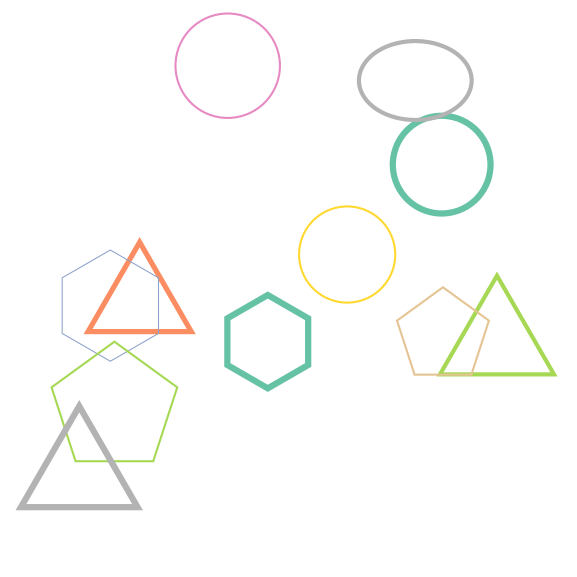[{"shape": "circle", "thickness": 3, "radius": 0.42, "center": [0.765, 0.714]}, {"shape": "hexagon", "thickness": 3, "radius": 0.4, "center": [0.464, 0.407]}, {"shape": "triangle", "thickness": 2.5, "radius": 0.52, "center": [0.242, 0.477]}, {"shape": "hexagon", "thickness": 0.5, "radius": 0.48, "center": [0.191, 0.47]}, {"shape": "circle", "thickness": 1, "radius": 0.45, "center": [0.394, 0.885]}, {"shape": "triangle", "thickness": 2, "radius": 0.57, "center": [0.861, 0.408]}, {"shape": "pentagon", "thickness": 1, "radius": 0.57, "center": [0.198, 0.293]}, {"shape": "circle", "thickness": 1, "radius": 0.42, "center": [0.601, 0.558]}, {"shape": "pentagon", "thickness": 1, "radius": 0.42, "center": [0.767, 0.418]}, {"shape": "triangle", "thickness": 3, "radius": 0.58, "center": [0.137, 0.179]}, {"shape": "oval", "thickness": 2, "radius": 0.49, "center": [0.719, 0.86]}]